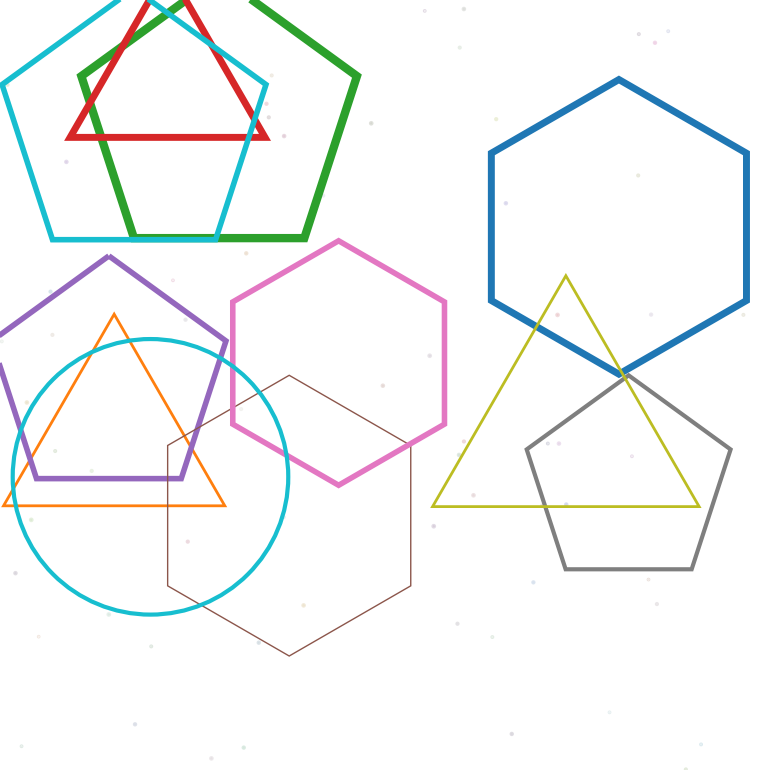[{"shape": "hexagon", "thickness": 2.5, "radius": 0.96, "center": [0.804, 0.705]}, {"shape": "triangle", "thickness": 1, "radius": 0.83, "center": [0.148, 0.426]}, {"shape": "pentagon", "thickness": 3, "radius": 0.94, "center": [0.285, 0.843]}, {"shape": "triangle", "thickness": 2.5, "radius": 0.73, "center": [0.218, 0.895]}, {"shape": "pentagon", "thickness": 2, "radius": 0.8, "center": [0.141, 0.508]}, {"shape": "hexagon", "thickness": 0.5, "radius": 0.91, "center": [0.376, 0.33]}, {"shape": "hexagon", "thickness": 2, "radius": 0.79, "center": [0.44, 0.529]}, {"shape": "pentagon", "thickness": 1.5, "radius": 0.7, "center": [0.816, 0.373]}, {"shape": "triangle", "thickness": 1, "radius": 1.0, "center": [0.735, 0.442]}, {"shape": "circle", "thickness": 1.5, "radius": 0.89, "center": [0.195, 0.381]}, {"shape": "pentagon", "thickness": 2, "radius": 0.9, "center": [0.174, 0.834]}]